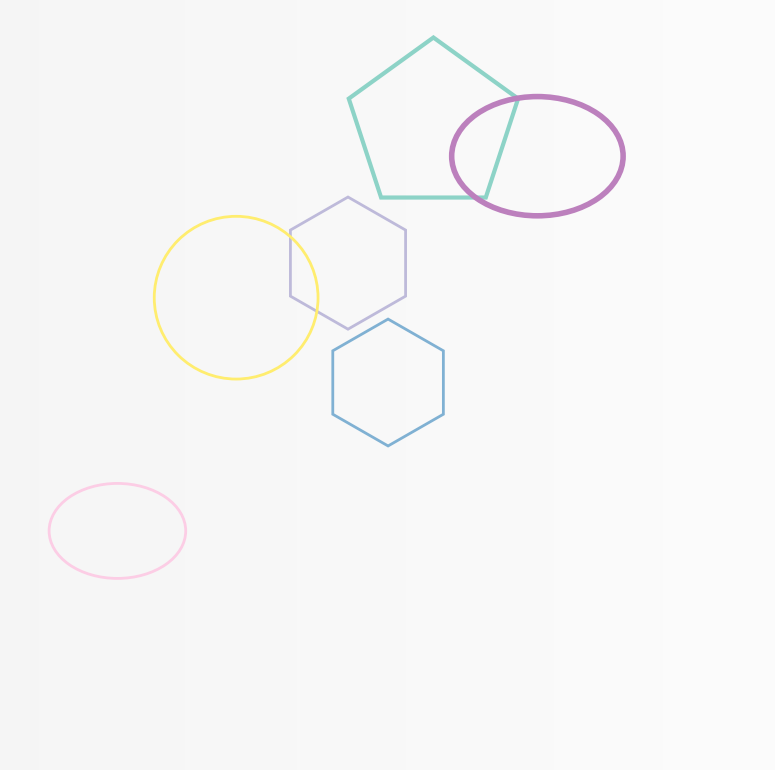[{"shape": "pentagon", "thickness": 1.5, "radius": 0.57, "center": [0.559, 0.836]}, {"shape": "hexagon", "thickness": 1, "radius": 0.43, "center": [0.449, 0.658]}, {"shape": "hexagon", "thickness": 1, "radius": 0.41, "center": [0.501, 0.503]}, {"shape": "oval", "thickness": 1, "radius": 0.44, "center": [0.151, 0.31]}, {"shape": "oval", "thickness": 2, "radius": 0.55, "center": [0.693, 0.797]}, {"shape": "circle", "thickness": 1, "radius": 0.53, "center": [0.305, 0.613]}]